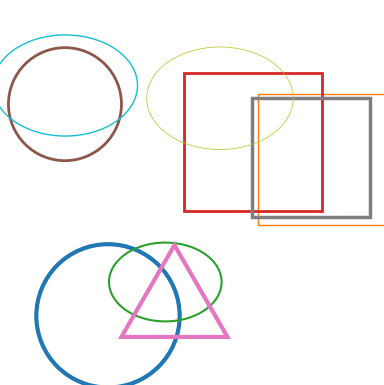[{"shape": "circle", "thickness": 3, "radius": 0.93, "center": [0.28, 0.18]}, {"shape": "square", "thickness": 1, "radius": 0.85, "center": [0.841, 0.585]}, {"shape": "oval", "thickness": 1.5, "radius": 0.73, "center": [0.429, 0.268]}, {"shape": "square", "thickness": 2, "radius": 0.9, "center": [0.657, 0.632]}, {"shape": "circle", "thickness": 2, "radius": 0.73, "center": [0.169, 0.729]}, {"shape": "triangle", "thickness": 3, "radius": 0.79, "center": [0.453, 0.204]}, {"shape": "square", "thickness": 2.5, "radius": 0.77, "center": [0.808, 0.59]}, {"shape": "oval", "thickness": 0.5, "radius": 0.95, "center": [0.571, 0.745]}, {"shape": "oval", "thickness": 1, "radius": 0.94, "center": [0.169, 0.778]}]